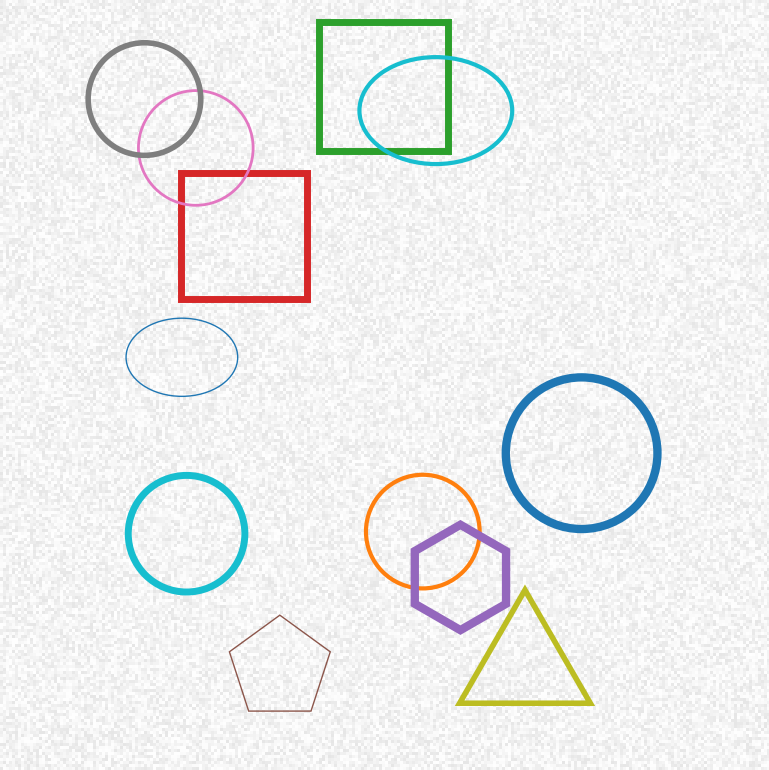[{"shape": "oval", "thickness": 0.5, "radius": 0.36, "center": [0.236, 0.536]}, {"shape": "circle", "thickness": 3, "radius": 0.49, "center": [0.755, 0.411]}, {"shape": "circle", "thickness": 1.5, "radius": 0.37, "center": [0.549, 0.31]}, {"shape": "square", "thickness": 2.5, "radius": 0.42, "center": [0.498, 0.888]}, {"shape": "square", "thickness": 2.5, "radius": 0.41, "center": [0.317, 0.694]}, {"shape": "hexagon", "thickness": 3, "radius": 0.34, "center": [0.598, 0.25]}, {"shape": "pentagon", "thickness": 0.5, "radius": 0.34, "center": [0.363, 0.132]}, {"shape": "circle", "thickness": 1, "radius": 0.37, "center": [0.254, 0.808]}, {"shape": "circle", "thickness": 2, "radius": 0.37, "center": [0.188, 0.871]}, {"shape": "triangle", "thickness": 2, "radius": 0.49, "center": [0.682, 0.136]}, {"shape": "circle", "thickness": 2.5, "radius": 0.38, "center": [0.242, 0.307]}, {"shape": "oval", "thickness": 1.5, "radius": 0.5, "center": [0.566, 0.856]}]